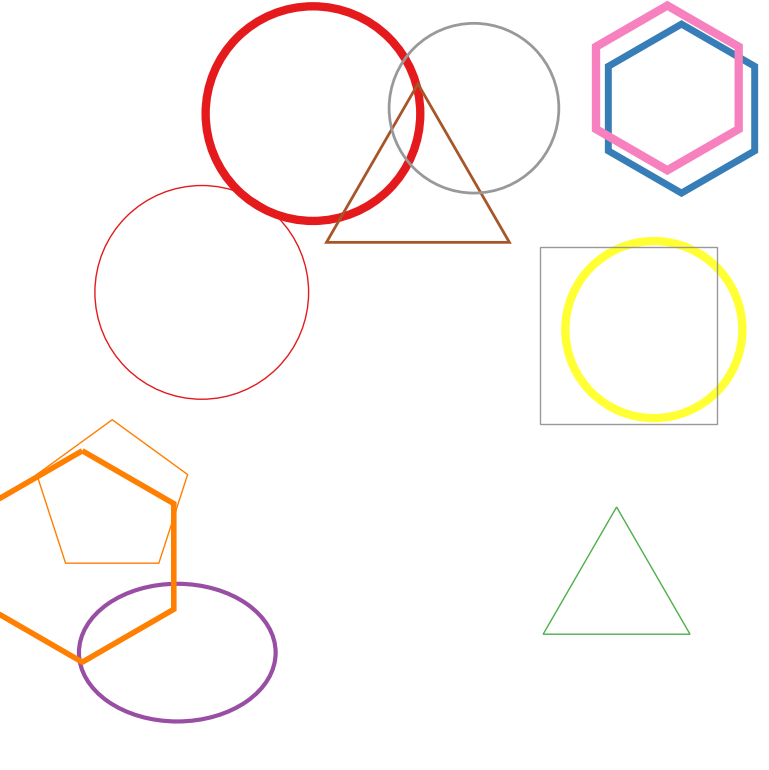[{"shape": "circle", "thickness": 3, "radius": 0.7, "center": [0.406, 0.852]}, {"shape": "circle", "thickness": 0.5, "radius": 0.69, "center": [0.262, 0.62]}, {"shape": "hexagon", "thickness": 2.5, "radius": 0.55, "center": [0.885, 0.859]}, {"shape": "triangle", "thickness": 0.5, "radius": 0.55, "center": [0.801, 0.231]}, {"shape": "oval", "thickness": 1.5, "radius": 0.64, "center": [0.23, 0.152]}, {"shape": "hexagon", "thickness": 2, "radius": 0.69, "center": [0.107, 0.277]}, {"shape": "pentagon", "thickness": 0.5, "radius": 0.51, "center": [0.146, 0.352]}, {"shape": "circle", "thickness": 3, "radius": 0.57, "center": [0.849, 0.572]}, {"shape": "triangle", "thickness": 1, "radius": 0.69, "center": [0.543, 0.754]}, {"shape": "hexagon", "thickness": 3, "radius": 0.53, "center": [0.867, 0.886]}, {"shape": "circle", "thickness": 1, "radius": 0.55, "center": [0.616, 0.859]}, {"shape": "square", "thickness": 0.5, "radius": 0.57, "center": [0.817, 0.564]}]